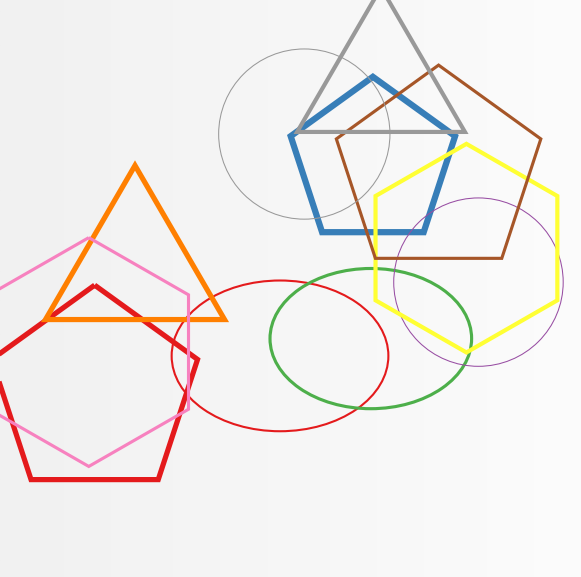[{"shape": "pentagon", "thickness": 2.5, "radius": 0.93, "center": [0.163, 0.319]}, {"shape": "oval", "thickness": 1, "radius": 0.93, "center": [0.482, 0.383]}, {"shape": "pentagon", "thickness": 3, "radius": 0.74, "center": [0.642, 0.717]}, {"shape": "oval", "thickness": 1.5, "radius": 0.87, "center": [0.638, 0.413]}, {"shape": "circle", "thickness": 0.5, "radius": 0.73, "center": [0.823, 0.511]}, {"shape": "triangle", "thickness": 2.5, "radius": 0.89, "center": [0.232, 0.535]}, {"shape": "hexagon", "thickness": 2, "radius": 0.9, "center": [0.802, 0.569]}, {"shape": "pentagon", "thickness": 1.5, "radius": 0.92, "center": [0.755, 0.701]}, {"shape": "hexagon", "thickness": 1.5, "radius": 0.99, "center": [0.153, 0.39]}, {"shape": "triangle", "thickness": 2, "radius": 0.83, "center": [0.656, 0.854]}, {"shape": "circle", "thickness": 0.5, "radius": 0.74, "center": [0.524, 0.767]}]